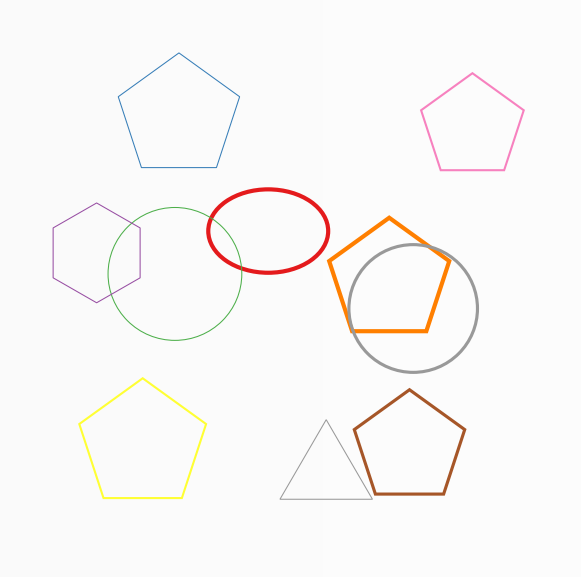[{"shape": "oval", "thickness": 2, "radius": 0.52, "center": [0.461, 0.599]}, {"shape": "pentagon", "thickness": 0.5, "radius": 0.55, "center": [0.308, 0.798]}, {"shape": "circle", "thickness": 0.5, "radius": 0.58, "center": [0.301, 0.525]}, {"shape": "hexagon", "thickness": 0.5, "radius": 0.43, "center": [0.166, 0.561]}, {"shape": "pentagon", "thickness": 2, "radius": 0.54, "center": [0.67, 0.513]}, {"shape": "pentagon", "thickness": 1, "radius": 0.57, "center": [0.245, 0.229]}, {"shape": "pentagon", "thickness": 1.5, "radius": 0.5, "center": [0.705, 0.224]}, {"shape": "pentagon", "thickness": 1, "radius": 0.46, "center": [0.813, 0.78]}, {"shape": "circle", "thickness": 1.5, "radius": 0.55, "center": [0.711, 0.465]}, {"shape": "triangle", "thickness": 0.5, "radius": 0.46, "center": [0.561, 0.181]}]